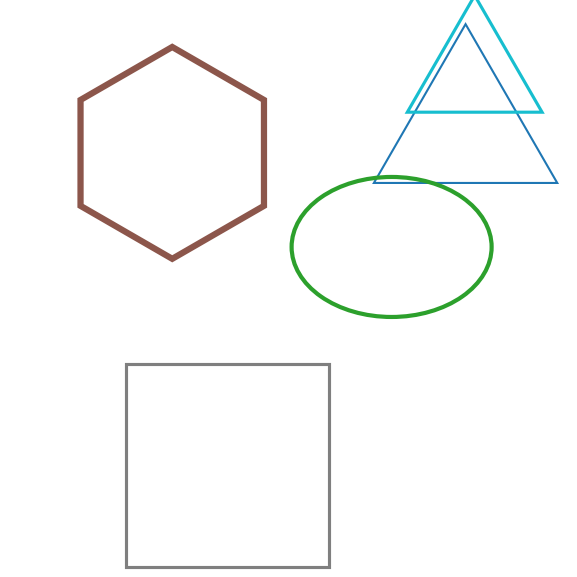[{"shape": "triangle", "thickness": 1, "radius": 0.92, "center": [0.806, 0.774]}, {"shape": "oval", "thickness": 2, "radius": 0.87, "center": [0.678, 0.571]}, {"shape": "hexagon", "thickness": 3, "radius": 0.92, "center": [0.298, 0.734]}, {"shape": "square", "thickness": 1.5, "radius": 0.88, "center": [0.394, 0.193]}, {"shape": "triangle", "thickness": 1.5, "radius": 0.67, "center": [0.822, 0.872]}]